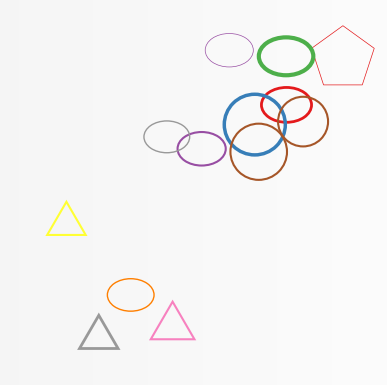[{"shape": "oval", "thickness": 2, "radius": 0.32, "center": [0.739, 0.728]}, {"shape": "pentagon", "thickness": 0.5, "radius": 0.42, "center": [0.885, 0.848]}, {"shape": "circle", "thickness": 2.5, "radius": 0.39, "center": [0.658, 0.676]}, {"shape": "oval", "thickness": 3, "radius": 0.35, "center": [0.738, 0.854]}, {"shape": "oval", "thickness": 0.5, "radius": 0.31, "center": [0.592, 0.87]}, {"shape": "oval", "thickness": 1.5, "radius": 0.31, "center": [0.52, 0.614]}, {"shape": "oval", "thickness": 1, "radius": 0.3, "center": [0.337, 0.234]}, {"shape": "triangle", "thickness": 1.5, "radius": 0.29, "center": [0.171, 0.418]}, {"shape": "circle", "thickness": 1.5, "radius": 0.36, "center": [0.668, 0.606]}, {"shape": "circle", "thickness": 1.5, "radius": 0.32, "center": [0.782, 0.684]}, {"shape": "triangle", "thickness": 1.5, "radius": 0.33, "center": [0.445, 0.151]}, {"shape": "oval", "thickness": 1, "radius": 0.3, "center": [0.43, 0.645]}, {"shape": "triangle", "thickness": 2, "radius": 0.29, "center": [0.255, 0.124]}]